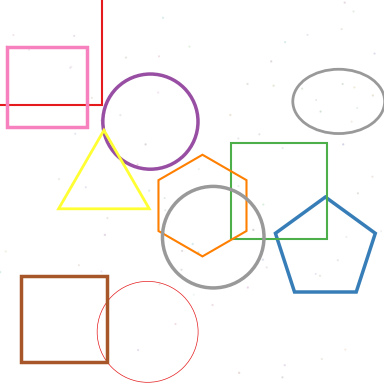[{"shape": "square", "thickness": 1.5, "radius": 0.72, "center": [0.121, 0.871]}, {"shape": "circle", "thickness": 0.5, "radius": 0.66, "center": [0.383, 0.138]}, {"shape": "pentagon", "thickness": 2.5, "radius": 0.68, "center": [0.845, 0.352]}, {"shape": "square", "thickness": 1.5, "radius": 0.62, "center": [0.725, 0.505]}, {"shape": "circle", "thickness": 2.5, "radius": 0.62, "center": [0.391, 0.684]}, {"shape": "hexagon", "thickness": 1.5, "radius": 0.66, "center": [0.526, 0.466]}, {"shape": "triangle", "thickness": 2, "radius": 0.68, "center": [0.27, 0.526]}, {"shape": "square", "thickness": 2.5, "radius": 0.56, "center": [0.166, 0.172]}, {"shape": "square", "thickness": 2.5, "radius": 0.52, "center": [0.122, 0.774]}, {"shape": "oval", "thickness": 2, "radius": 0.6, "center": [0.88, 0.737]}, {"shape": "circle", "thickness": 2.5, "radius": 0.66, "center": [0.554, 0.384]}]